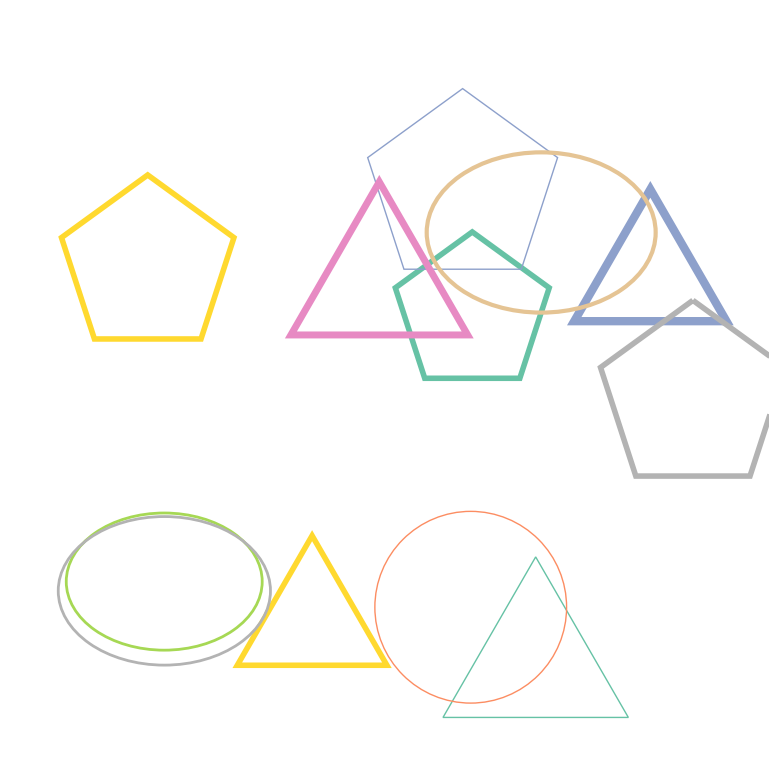[{"shape": "triangle", "thickness": 0.5, "radius": 0.69, "center": [0.696, 0.138]}, {"shape": "pentagon", "thickness": 2, "radius": 0.53, "center": [0.613, 0.594]}, {"shape": "circle", "thickness": 0.5, "radius": 0.62, "center": [0.611, 0.211]}, {"shape": "triangle", "thickness": 3, "radius": 0.57, "center": [0.845, 0.64]}, {"shape": "pentagon", "thickness": 0.5, "radius": 0.65, "center": [0.601, 0.755]}, {"shape": "triangle", "thickness": 2.5, "radius": 0.66, "center": [0.493, 0.631]}, {"shape": "oval", "thickness": 1, "radius": 0.64, "center": [0.213, 0.245]}, {"shape": "pentagon", "thickness": 2, "radius": 0.59, "center": [0.192, 0.655]}, {"shape": "triangle", "thickness": 2, "radius": 0.56, "center": [0.405, 0.192]}, {"shape": "oval", "thickness": 1.5, "radius": 0.74, "center": [0.703, 0.698]}, {"shape": "pentagon", "thickness": 2, "radius": 0.63, "center": [0.9, 0.484]}, {"shape": "oval", "thickness": 1, "radius": 0.69, "center": [0.213, 0.233]}]